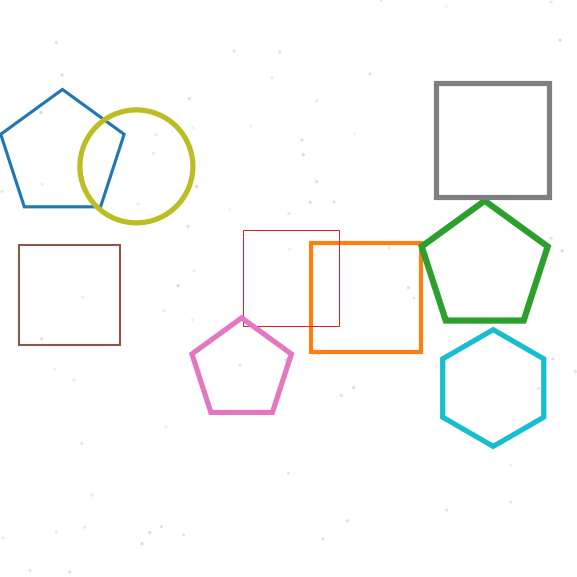[{"shape": "pentagon", "thickness": 1.5, "radius": 0.56, "center": [0.108, 0.732]}, {"shape": "square", "thickness": 2, "radius": 0.47, "center": [0.634, 0.484]}, {"shape": "pentagon", "thickness": 3, "radius": 0.57, "center": [0.839, 0.537]}, {"shape": "square", "thickness": 0.5, "radius": 0.42, "center": [0.504, 0.517]}, {"shape": "square", "thickness": 1, "radius": 0.44, "center": [0.121, 0.488]}, {"shape": "pentagon", "thickness": 2.5, "radius": 0.45, "center": [0.418, 0.358]}, {"shape": "square", "thickness": 2.5, "radius": 0.49, "center": [0.853, 0.757]}, {"shape": "circle", "thickness": 2.5, "radius": 0.49, "center": [0.236, 0.711]}, {"shape": "hexagon", "thickness": 2.5, "radius": 0.51, "center": [0.854, 0.327]}]